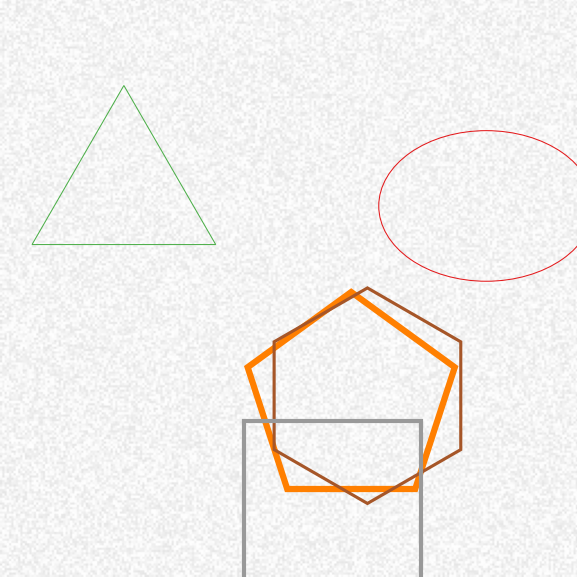[{"shape": "oval", "thickness": 0.5, "radius": 0.93, "center": [0.842, 0.643]}, {"shape": "triangle", "thickness": 0.5, "radius": 0.92, "center": [0.214, 0.667]}, {"shape": "pentagon", "thickness": 3, "radius": 0.94, "center": [0.608, 0.305]}, {"shape": "hexagon", "thickness": 1.5, "radius": 0.93, "center": [0.636, 0.314]}, {"shape": "square", "thickness": 2, "radius": 0.77, "center": [0.576, 0.116]}]